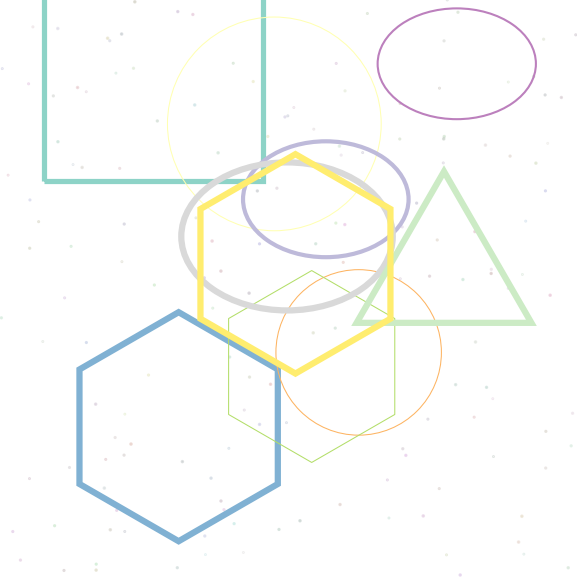[{"shape": "square", "thickness": 2.5, "radius": 0.95, "center": [0.266, 0.876]}, {"shape": "circle", "thickness": 0.5, "radius": 0.93, "center": [0.475, 0.785]}, {"shape": "oval", "thickness": 2, "radius": 0.72, "center": [0.564, 0.654]}, {"shape": "hexagon", "thickness": 3, "radius": 0.99, "center": [0.309, 0.26]}, {"shape": "circle", "thickness": 0.5, "radius": 0.72, "center": [0.621, 0.389]}, {"shape": "hexagon", "thickness": 0.5, "radius": 0.83, "center": [0.54, 0.364]}, {"shape": "oval", "thickness": 3, "radius": 0.92, "center": [0.497, 0.59]}, {"shape": "oval", "thickness": 1, "radius": 0.69, "center": [0.791, 0.889]}, {"shape": "triangle", "thickness": 3, "radius": 0.87, "center": [0.769, 0.527]}, {"shape": "hexagon", "thickness": 3, "radius": 0.95, "center": [0.512, 0.542]}]